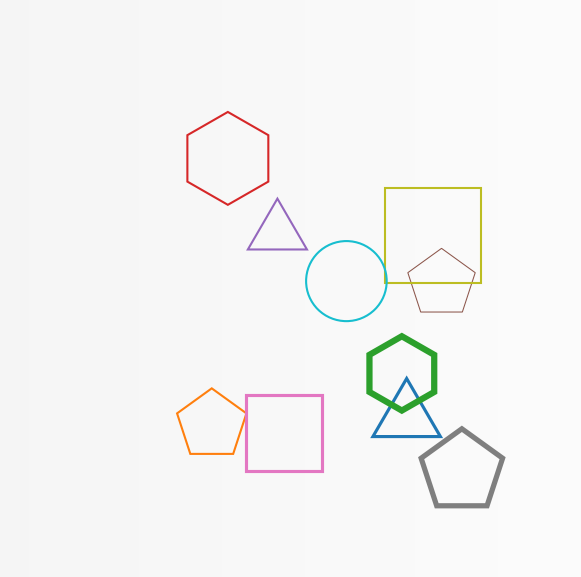[{"shape": "triangle", "thickness": 1.5, "radius": 0.34, "center": [0.7, 0.277]}, {"shape": "pentagon", "thickness": 1, "radius": 0.31, "center": [0.364, 0.264]}, {"shape": "hexagon", "thickness": 3, "radius": 0.32, "center": [0.691, 0.353]}, {"shape": "hexagon", "thickness": 1, "radius": 0.4, "center": [0.392, 0.725]}, {"shape": "triangle", "thickness": 1, "radius": 0.29, "center": [0.477, 0.596]}, {"shape": "pentagon", "thickness": 0.5, "radius": 0.3, "center": [0.76, 0.508]}, {"shape": "square", "thickness": 1.5, "radius": 0.33, "center": [0.488, 0.249]}, {"shape": "pentagon", "thickness": 2.5, "radius": 0.37, "center": [0.795, 0.183]}, {"shape": "square", "thickness": 1, "radius": 0.41, "center": [0.745, 0.591]}, {"shape": "circle", "thickness": 1, "radius": 0.35, "center": [0.596, 0.512]}]